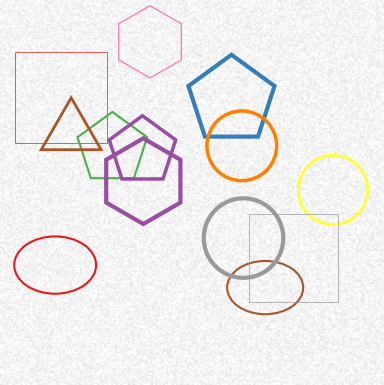[{"shape": "oval", "thickness": 1.5, "radius": 0.53, "center": [0.143, 0.312]}, {"shape": "square", "thickness": 0.5, "radius": 0.6, "center": [0.159, 0.747]}, {"shape": "pentagon", "thickness": 3, "radius": 0.59, "center": [0.601, 0.74]}, {"shape": "pentagon", "thickness": 1.5, "radius": 0.48, "center": [0.292, 0.614]}, {"shape": "pentagon", "thickness": 2.5, "radius": 0.45, "center": [0.37, 0.609]}, {"shape": "hexagon", "thickness": 3, "radius": 0.56, "center": [0.372, 0.529]}, {"shape": "circle", "thickness": 2.5, "radius": 0.45, "center": [0.628, 0.621]}, {"shape": "circle", "thickness": 2, "radius": 0.45, "center": [0.865, 0.507]}, {"shape": "triangle", "thickness": 2, "radius": 0.45, "center": [0.185, 0.656]}, {"shape": "oval", "thickness": 1.5, "radius": 0.49, "center": [0.689, 0.253]}, {"shape": "hexagon", "thickness": 1, "radius": 0.47, "center": [0.39, 0.891]}, {"shape": "circle", "thickness": 3, "radius": 0.52, "center": [0.633, 0.382]}, {"shape": "square", "thickness": 0.5, "radius": 0.58, "center": [0.762, 0.33]}]